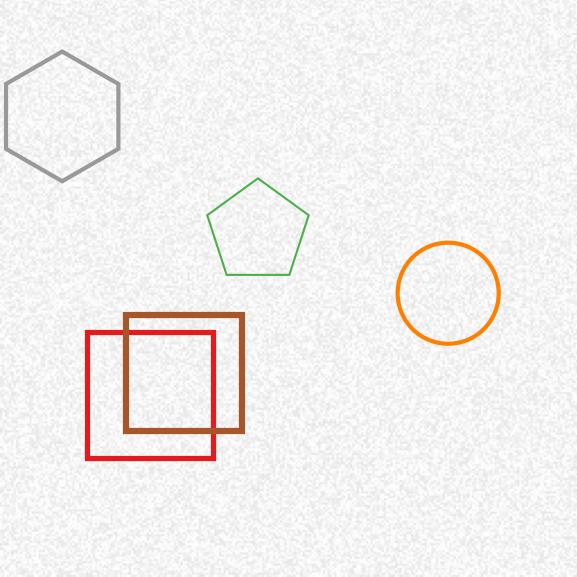[{"shape": "square", "thickness": 2.5, "radius": 0.55, "center": [0.26, 0.315]}, {"shape": "pentagon", "thickness": 1, "radius": 0.46, "center": [0.447, 0.598]}, {"shape": "circle", "thickness": 2, "radius": 0.44, "center": [0.776, 0.491]}, {"shape": "square", "thickness": 3, "radius": 0.5, "center": [0.319, 0.354]}, {"shape": "hexagon", "thickness": 2, "radius": 0.56, "center": [0.108, 0.798]}]